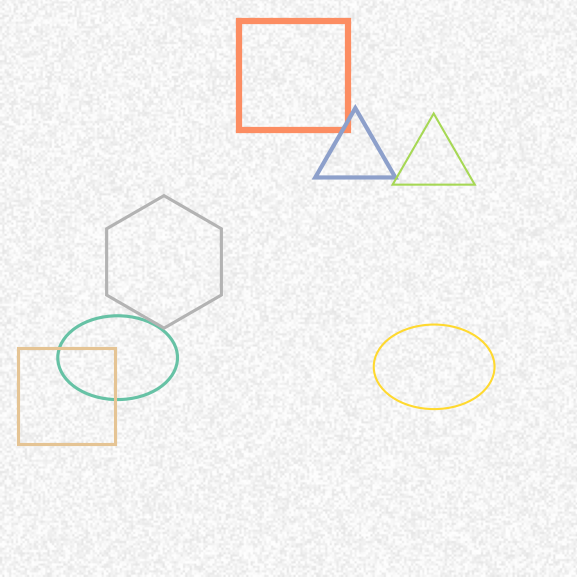[{"shape": "oval", "thickness": 1.5, "radius": 0.52, "center": [0.204, 0.38]}, {"shape": "square", "thickness": 3, "radius": 0.47, "center": [0.508, 0.869]}, {"shape": "triangle", "thickness": 2, "radius": 0.4, "center": [0.615, 0.732]}, {"shape": "triangle", "thickness": 1, "radius": 0.41, "center": [0.751, 0.72]}, {"shape": "oval", "thickness": 1, "radius": 0.52, "center": [0.752, 0.364]}, {"shape": "square", "thickness": 1.5, "radius": 0.42, "center": [0.115, 0.313]}, {"shape": "hexagon", "thickness": 1.5, "radius": 0.57, "center": [0.284, 0.546]}]